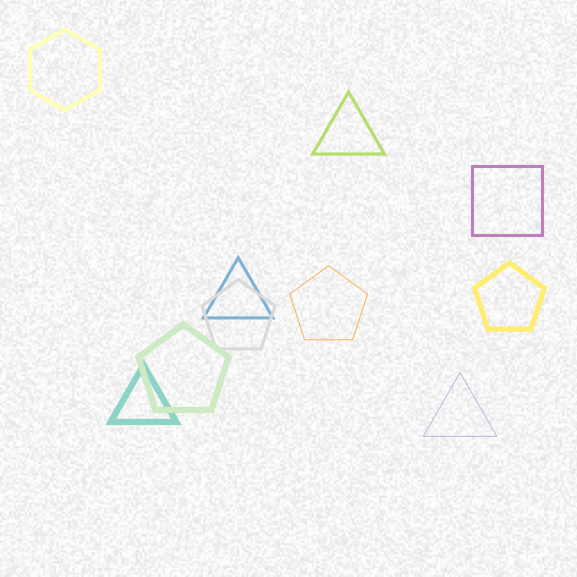[{"shape": "triangle", "thickness": 3, "radius": 0.33, "center": [0.248, 0.301]}, {"shape": "hexagon", "thickness": 2, "radius": 0.35, "center": [0.112, 0.878]}, {"shape": "triangle", "thickness": 0.5, "radius": 0.37, "center": [0.797, 0.28]}, {"shape": "triangle", "thickness": 1.5, "radius": 0.35, "center": [0.413, 0.483]}, {"shape": "pentagon", "thickness": 0.5, "radius": 0.35, "center": [0.569, 0.468]}, {"shape": "triangle", "thickness": 1.5, "radius": 0.36, "center": [0.604, 0.768]}, {"shape": "pentagon", "thickness": 1.5, "radius": 0.33, "center": [0.413, 0.449]}, {"shape": "square", "thickness": 1.5, "radius": 0.3, "center": [0.878, 0.652]}, {"shape": "pentagon", "thickness": 3, "radius": 0.41, "center": [0.318, 0.356]}, {"shape": "pentagon", "thickness": 2.5, "radius": 0.32, "center": [0.882, 0.481]}]